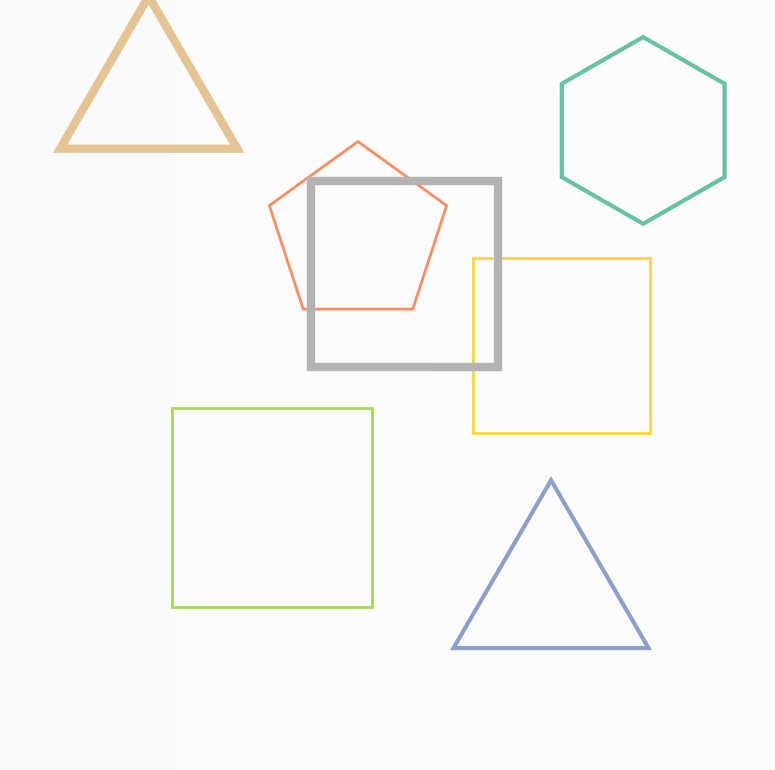[{"shape": "hexagon", "thickness": 1.5, "radius": 0.61, "center": [0.83, 0.831]}, {"shape": "pentagon", "thickness": 1, "radius": 0.6, "center": [0.462, 0.696]}, {"shape": "triangle", "thickness": 1.5, "radius": 0.73, "center": [0.711, 0.231]}, {"shape": "square", "thickness": 1, "radius": 0.65, "center": [0.351, 0.341]}, {"shape": "square", "thickness": 1, "radius": 0.57, "center": [0.724, 0.551]}, {"shape": "triangle", "thickness": 3, "radius": 0.66, "center": [0.192, 0.873]}, {"shape": "square", "thickness": 3, "radius": 0.6, "center": [0.522, 0.645]}]